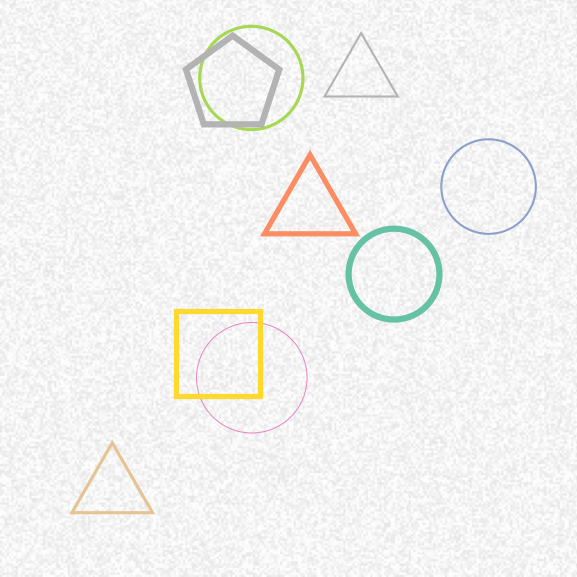[{"shape": "circle", "thickness": 3, "radius": 0.39, "center": [0.682, 0.524]}, {"shape": "triangle", "thickness": 2.5, "radius": 0.46, "center": [0.537, 0.64]}, {"shape": "circle", "thickness": 1, "radius": 0.41, "center": [0.846, 0.676]}, {"shape": "circle", "thickness": 0.5, "radius": 0.48, "center": [0.436, 0.345]}, {"shape": "circle", "thickness": 1.5, "radius": 0.45, "center": [0.435, 0.864]}, {"shape": "square", "thickness": 2.5, "radius": 0.37, "center": [0.378, 0.386]}, {"shape": "triangle", "thickness": 1.5, "radius": 0.4, "center": [0.194, 0.152]}, {"shape": "triangle", "thickness": 1, "radius": 0.37, "center": [0.625, 0.869]}, {"shape": "pentagon", "thickness": 3, "radius": 0.42, "center": [0.403, 0.853]}]